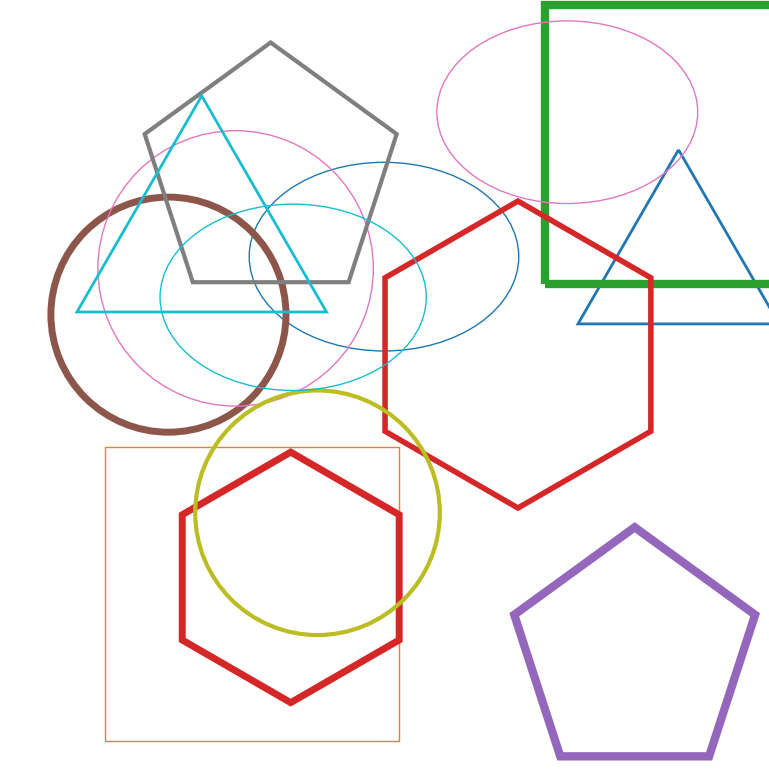[{"shape": "triangle", "thickness": 1, "radius": 0.75, "center": [0.881, 0.655]}, {"shape": "oval", "thickness": 0.5, "radius": 0.88, "center": [0.499, 0.667]}, {"shape": "square", "thickness": 0.5, "radius": 0.95, "center": [0.327, 0.228]}, {"shape": "square", "thickness": 3, "radius": 0.9, "center": [0.888, 0.812]}, {"shape": "hexagon", "thickness": 2, "radius": 1.0, "center": [0.673, 0.54]}, {"shape": "hexagon", "thickness": 2.5, "radius": 0.81, "center": [0.378, 0.25]}, {"shape": "pentagon", "thickness": 3, "radius": 0.82, "center": [0.824, 0.151]}, {"shape": "circle", "thickness": 2.5, "radius": 0.76, "center": [0.219, 0.591]}, {"shape": "oval", "thickness": 0.5, "radius": 0.85, "center": [0.737, 0.854]}, {"shape": "circle", "thickness": 0.5, "radius": 0.89, "center": [0.306, 0.651]}, {"shape": "pentagon", "thickness": 1.5, "radius": 0.86, "center": [0.352, 0.773]}, {"shape": "circle", "thickness": 1.5, "radius": 0.79, "center": [0.412, 0.334]}, {"shape": "oval", "thickness": 0.5, "radius": 0.86, "center": [0.381, 0.614]}, {"shape": "triangle", "thickness": 1, "radius": 0.94, "center": [0.262, 0.688]}]